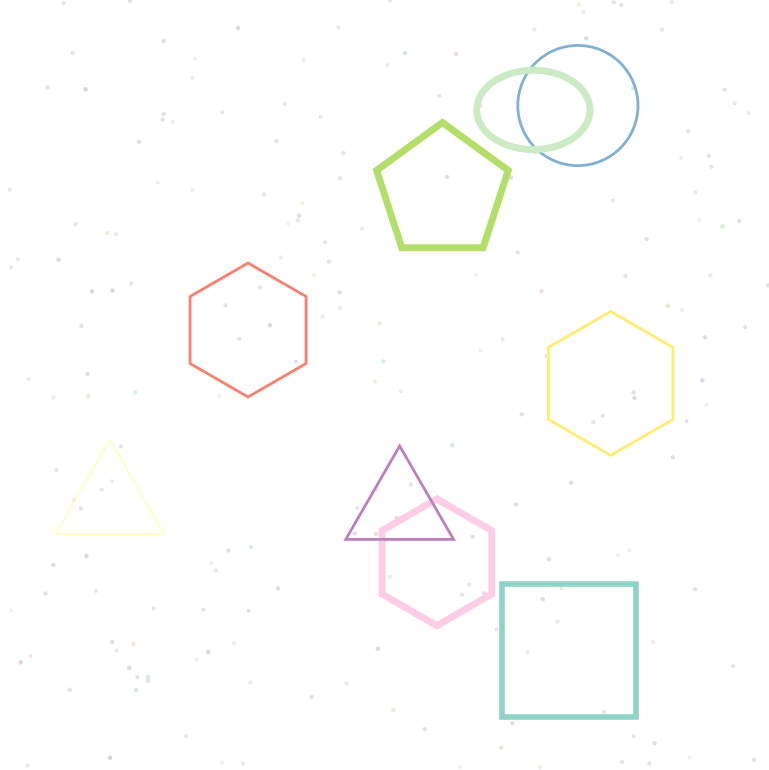[{"shape": "square", "thickness": 2, "radius": 0.43, "center": [0.739, 0.156]}, {"shape": "triangle", "thickness": 0.5, "radius": 0.41, "center": [0.143, 0.347]}, {"shape": "hexagon", "thickness": 1, "radius": 0.43, "center": [0.322, 0.571]}, {"shape": "circle", "thickness": 1, "radius": 0.39, "center": [0.751, 0.863]}, {"shape": "pentagon", "thickness": 2.5, "radius": 0.45, "center": [0.575, 0.751]}, {"shape": "hexagon", "thickness": 2.5, "radius": 0.41, "center": [0.567, 0.27]}, {"shape": "triangle", "thickness": 1, "radius": 0.4, "center": [0.519, 0.34]}, {"shape": "oval", "thickness": 2.5, "radius": 0.37, "center": [0.693, 0.857]}, {"shape": "hexagon", "thickness": 1, "radius": 0.47, "center": [0.793, 0.502]}]